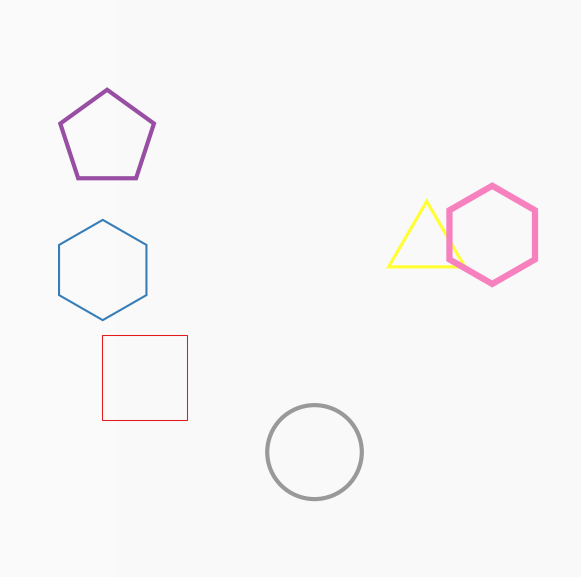[{"shape": "square", "thickness": 0.5, "radius": 0.37, "center": [0.249, 0.346]}, {"shape": "hexagon", "thickness": 1, "radius": 0.43, "center": [0.177, 0.532]}, {"shape": "pentagon", "thickness": 2, "radius": 0.42, "center": [0.184, 0.759]}, {"shape": "triangle", "thickness": 1.5, "radius": 0.38, "center": [0.734, 0.575]}, {"shape": "hexagon", "thickness": 3, "radius": 0.42, "center": [0.847, 0.592]}, {"shape": "circle", "thickness": 2, "radius": 0.41, "center": [0.541, 0.216]}]